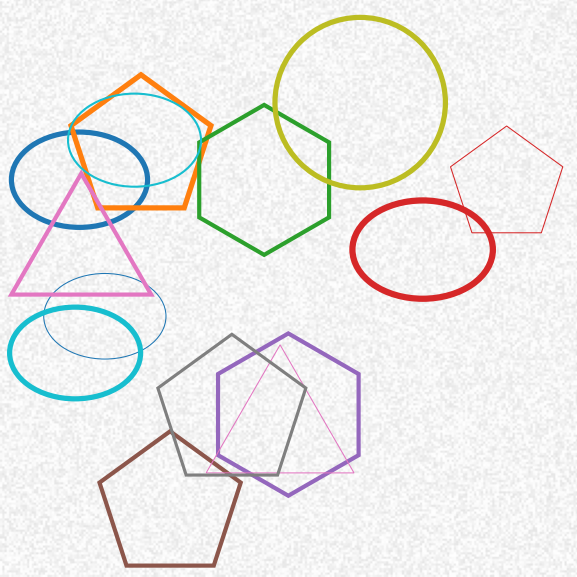[{"shape": "oval", "thickness": 0.5, "radius": 0.53, "center": [0.182, 0.451]}, {"shape": "oval", "thickness": 2.5, "radius": 0.59, "center": [0.138, 0.688]}, {"shape": "pentagon", "thickness": 2.5, "radius": 0.64, "center": [0.244, 0.742]}, {"shape": "hexagon", "thickness": 2, "radius": 0.65, "center": [0.457, 0.688]}, {"shape": "pentagon", "thickness": 0.5, "radius": 0.51, "center": [0.877, 0.679]}, {"shape": "oval", "thickness": 3, "radius": 0.61, "center": [0.732, 0.567]}, {"shape": "hexagon", "thickness": 2, "radius": 0.7, "center": [0.499, 0.281]}, {"shape": "pentagon", "thickness": 2, "radius": 0.64, "center": [0.295, 0.124]}, {"shape": "triangle", "thickness": 0.5, "radius": 0.74, "center": [0.485, 0.254]}, {"shape": "triangle", "thickness": 2, "radius": 0.7, "center": [0.141, 0.559]}, {"shape": "pentagon", "thickness": 1.5, "radius": 0.67, "center": [0.401, 0.286]}, {"shape": "circle", "thickness": 2.5, "radius": 0.74, "center": [0.624, 0.821]}, {"shape": "oval", "thickness": 1, "radius": 0.58, "center": [0.233, 0.756]}, {"shape": "oval", "thickness": 2.5, "radius": 0.57, "center": [0.13, 0.388]}]